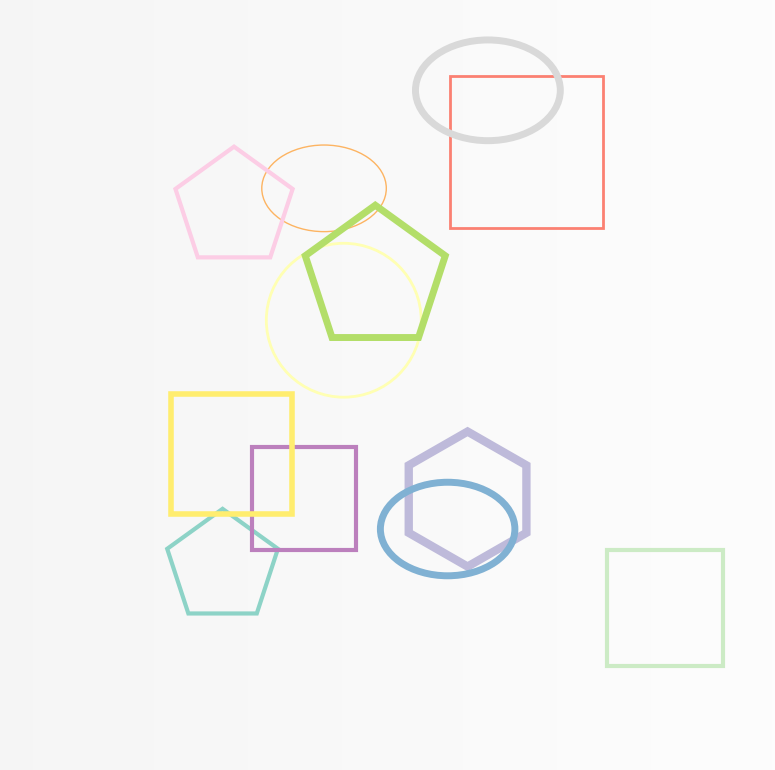[{"shape": "pentagon", "thickness": 1.5, "radius": 0.38, "center": [0.287, 0.264]}, {"shape": "circle", "thickness": 1, "radius": 0.5, "center": [0.444, 0.584]}, {"shape": "hexagon", "thickness": 3, "radius": 0.44, "center": [0.603, 0.352]}, {"shape": "square", "thickness": 1, "radius": 0.49, "center": [0.679, 0.802]}, {"shape": "oval", "thickness": 2.5, "radius": 0.43, "center": [0.578, 0.313]}, {"shape": "oval", "thickness": 0.5, "radius": 0.4, "center": [0.418, 0.755]}, {"shape": "pentagon", "thickness": 2.5, "radius": 0.47, "center": [0.484, 0.638]}, {"shape": "pentagon", "thickness": 1.5, "radius": 0.4, "center": [0.302, 0.73]}, {"shape": "oval", "thickness": 2.5, "radius": 0.47, "center": [0.63, 0.883]}, {"shape": "square", "thickness": 1.5, "radius": 0.34, "center": [0.392, 0.353]}, {"shape": "square", "thickness": 1.5, "radius": 0.37, "center": [0.858, 0.21]}, {"shape": "square", "thickness": 2, "radius": 0.39, "center": [0.299, 0.41]}]